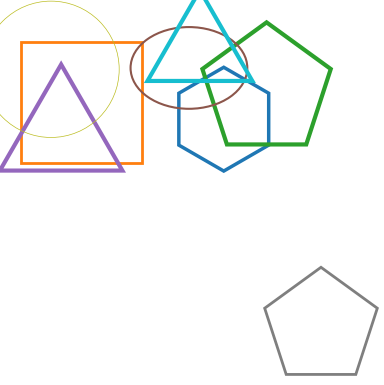[{"shape": "hexagon", "thickness": 2.5, "radius": 0.67, "center": [0.581, 0.69]}, {"shape": "square", "thickness": 2, "radius": 0.78, "center": [0.212, 0.734]}, {"shape": "pentagon", "thickness": 3, "radius": 0.88, "center": [0.692, 0.767]}, {"shape": "triangle", "thickness": 3, "radius": 0.92, "center": [0.159, 0.649]}, {"shape": "oval", "thickness": 1.5, "radius": 0.76, "center": [0.491, 0.824]}, {"shape": "pentagon", "thickness": 2, "radius": 0.77, "center": [0.834, 0.152]}, {"shape": "circle", "thickness": 0.5, "radius": 0.89, "center": [0.133, 0.82]}, {"shape": "triangle", "thickness": 3, "radius": 0.79, "center": [0.519, 0.868]}]